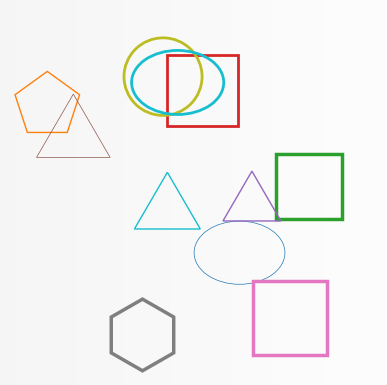[{"shape": "oval", "thickness": 0.5, "radius": 0.59, "center": [0.618, 0.344]}, {"shape": "pentagon", "thickness": 1, "radius": 0.44, "center": [0.122, 0.727]}, {"shape": "square", "thickness": 2.5, "radius": 0.43, "center": [0.798, 0.515]}, {"shape": "square", "thickness": 2, "radius": 0.46, "center": [0.522, 0.765]}, {"shape": "triangle", "thickness": 1, "radius": 0.43, "center": [0.65, 0.469]}, {"shape": "triangle", "thickness": 0.5, "radius": 0.55, "center": [0.189, 0.646]}, {"shape": "square", "thickness": 2.5, "radius": 0.48, "center": [0.749, 0.174]}, {"shape": "hexagon", "thickness": 2.5, "radius": 0.47, "center": [0.368, 0.13]}, {"shape": "circle", "thickness": 2, "radius": 0.5, "center": [0.421, 0.801]}, {"shape": "oval", "thickness": 2, "radius": 0.59, "center": [0.458, 0.786]}, {"shape": "triangle", "thickness": 1, "radius": 0.49, "center": [0.432, 0.454]}]